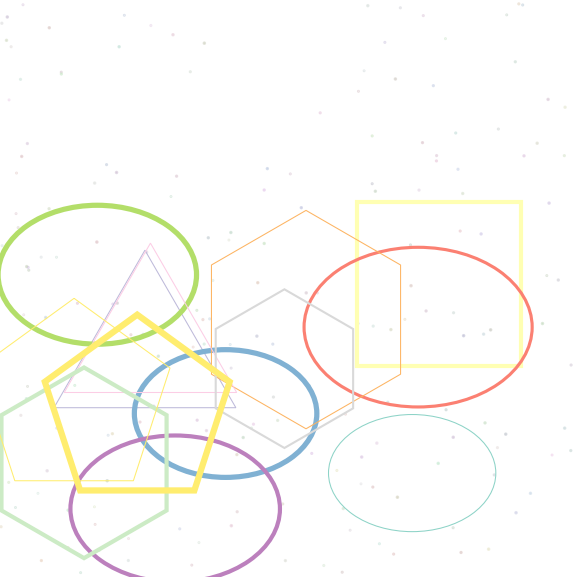[{"shape": "oval", "thickness": 0.5, "radius": 0.72, "center": [0.714, 0.18]}, {"shape": "square", "thickness": 2, "radius": 0.71, "center": [0.759, 0.507]}, {"shape": "triangle", "thickness": 0.5, "radius": 0.91, "center": [0.251, 0.384]}, {"shape": "oval", "thickness": 1.5, "radius": 0.99, "center": [0.724, 0.433]}, {"shape": "oval", "thickness": 2.5, "radius": 0.79, "center": [0.391, 0.283]}, {"shape": "hexagon", "thickness": 0.5, "radius": 0.95, "center": [0.53, 0.446]}, {"shape": "oval", "thickness": 2.5, "radius": 0.86, "center": [0.169, 0.523]}, {"shape": "triangle", "thickness": 0.5, "radius": 0.86, "center": [0.261, 0.406]}, {"shape": "hexagon", "thickness": 1, "radius": 0.69, "center": [0.493, 0.361]}, {"shape": "oval", "thickness": 2, "radius": 0.91, "center": [0.303, 0.118]}, {"shape": "hexagon", "thickness": 2, "radius": 0.83, "center": [0.146, 0.198]}, {"shape": "pentagon", "thickness": 3, "radius": 0.84, "center": [0.238, 0.286]}, {"shape": "pentagon", "thickness": 0.5, "radius": 0.87, "center": [0.128, 0.308]}]